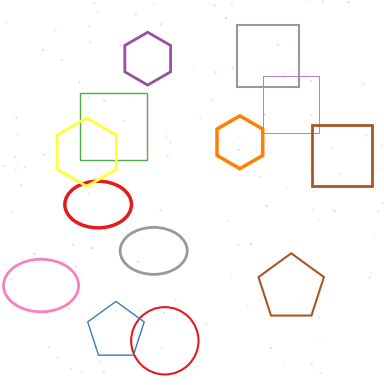[{"shape": "circle", "thickness": 1.5, "radius": 0.44, "center": [0.428, 0.115]}, {"shape": "oval", "thickness": 2.5, "radius": 0.43, "center": [0.255, 0.469]}, {"shape": "pentagon", "thickness": 1, "radius": 0.39, "center": [0.301, 0.14]}, {"shape": "square", "thickness": 1, "radius": 0.43, "center": [0.295, 0.671]}, {"shape": "hexagon", "thickness": 2, "radius": 0.34, "center": [0.384, 0.848]}, {"shape": "square", "thickness": 0.5, "radius": 0.37, "center": [0.756, 0.729]}, {"shape": "hexagon", "thickness": 2.5, "radius": 0.34, "center": [0.623, 0.63]}, {"shape": "hexagon", "thickness": 2, "radius": 0.44, "center": [0.225, 0.605]}, {"shape": "pentagon", "thickness": 1.5, "radius": 0.45, "center": [0.756, 0.253]}, {"shape": "square", "thickness": 2, "radius": 0.39, "center": [0.888, 0.596]}, {"shape": "oval", "thickness": 2, "radius": 0.49, "center": [0.107, 0.258]}, {"shape": "square", "thickness": 1.5, "radius": 0.4, "center": [0.697, 0.854]}, {"shape": "oval", "thickness": 2, "radius": 0.44, "center": [0.399, 0.348]}]